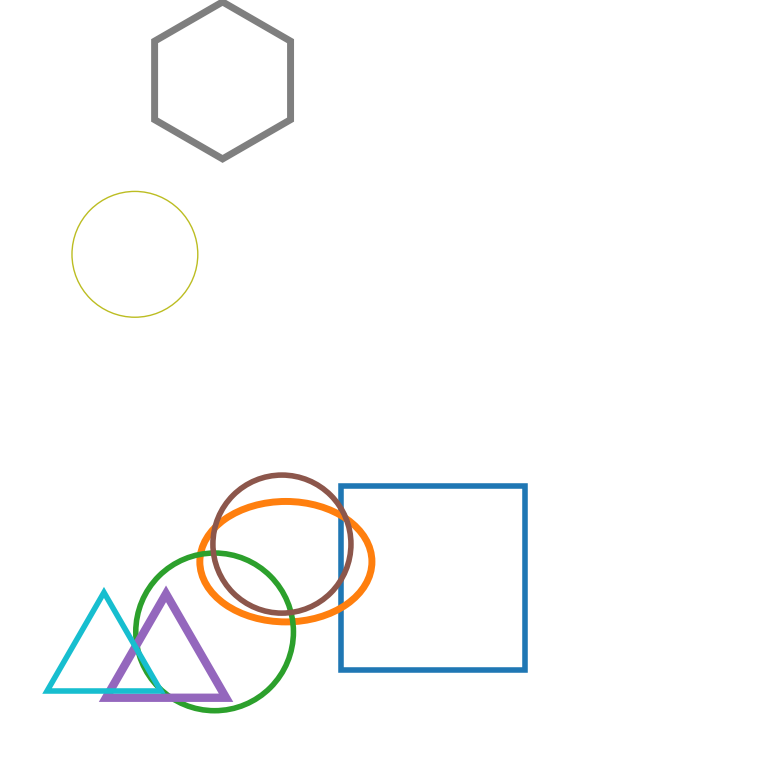[{"shape": "square", "thickness": 2, "radius": 0.6, "center": [0.562, 0.249]}, {"shape": "oval", "thickness": 2.5, "radius": 0.56, "center": [0.371, 0.271]}, {"shape": "circle", "thickness": 2, "radius": 0.51, "center": [0.279, 0.179]}, {"shape": "triangle", "thickness": 3, "radius": 0.45, "center": [0.216, 0.139]}, {"shape": "circle", "thickness": 2, "radius": 0.45, "center": [0.366, 0.293]}, {"shape": "hexagon", "thickness": 2.5, "radius": 0.51, "center": [0.289, 0.896]}, {"shape": "circle", "thickness": 0.5, "radius": 0.41, "center": [0.175, 0.67]}, {"shape": "triangle", "thickness": 2, "radius": 0.43, "center": [0.135, 0.145]}]